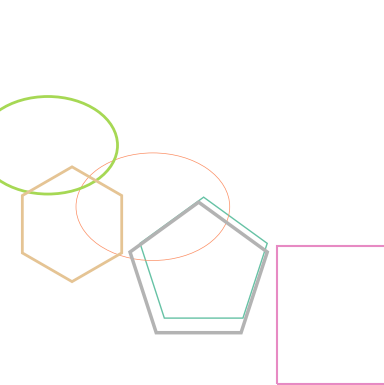[{"shape": "pentagon", "thickness": 1, "radius": 0.87, "center": [0.529, 0.314]}, {"shape": "oval", "thickness": 0.5, "radius": 1.0, "center": [0.397, 0.463]}, {"shape": "square", "thickness": 1.5, "radius": 0.9, "center": [0.898, 0.182]}, {"shape": "oval", "thickness": 2, "radius": 0.9, "center": [0.124, 0.623]}, {"shape": "hexagon", "thickness": 2, "radius": 0.75, "center": [0.187, 0.418]}, {"shape": "pentagon", "thickness": 2.5, "radius": 0.94, "center": [0.516, 0.287]}]